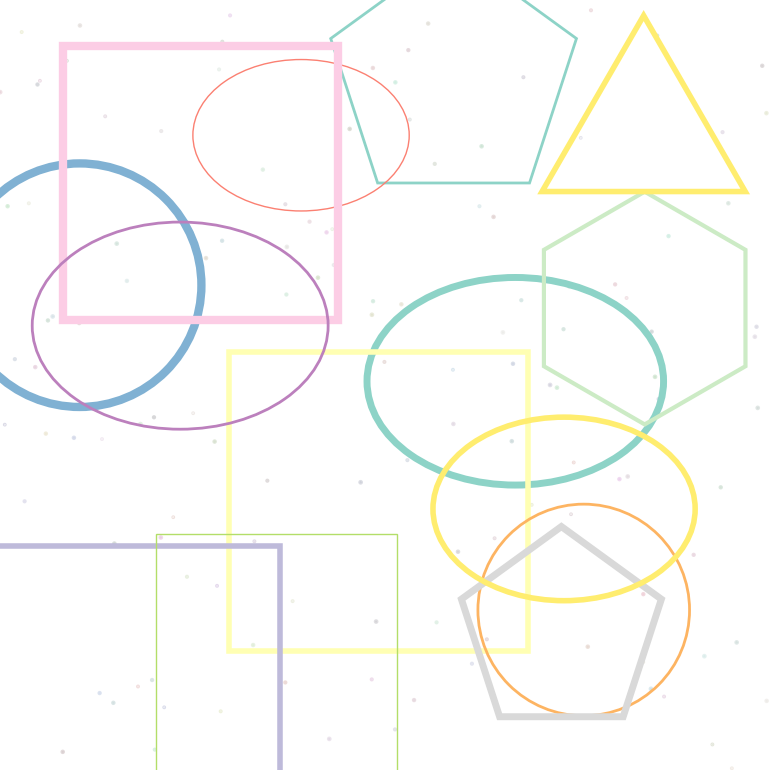[{"shape": "oval", "thickness": 2.5, "radius": 0.96, "center": [0.669, 0.505]}, {"shape": "pentagon", "thickness": 1, "radius": 0.84, "center": [0.589, 0.898]}, {"shape": "square", "thickness": 2, "radius": 0.97, "center": [0.492, 0.349]}, {"shape": "square", "thickness": 2, "radius": 0.94, "center": [0.176, 0.102]}, {"shape": "oval", "thickness": 0.5, "radius": 0.7, "center": [0.391, 0.824]}, {"shape": "circle", "thickness": 3, "radius": 0.79, "center": [0.103, 0.63]}, {"shape": "circle", "thickness": 1, "radius": 0.69, "center": [0.758, 0.208]}, {"shape": "square", "thickness": 0.5, "radius": 0.78, "center": [0.359, 0.15]}, {"shape": "square", "thickness": 3, "radius": 0.89, "center": [0.261, 0.762]}, {"shape": "pentagon", "thickness": 2.5, "radius": 0.68, "center": [0.729, 0.18]}, {"shape": "oval", "thickness": 1, "radius": 0.96, "center": [0.234, 0.577]}, {"shape": "hexagon", "thickness": 1.5, "radius": 0.76, "center": [0.837, 0.6]}, {"shape": "oval", "thickness": 2, "radius": 0.85, "center": [0.733, 0.339]}, {"shape": "triangle", "thickness": 2, "radius": 0.76, "center": [0.836, 0.827]}]